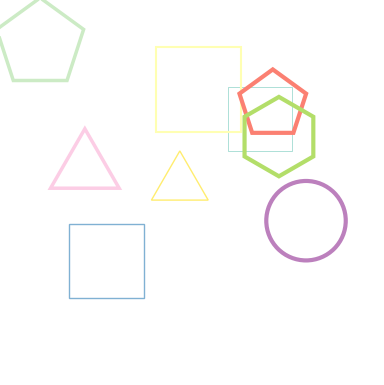[{"shape": "square", "thickness": 0.5, "radius": 0.42, "center": [0.676, 0.691]}, {"shape": "square", "thickness": 1.5, "radius": 0.56, "center": [0.516, 0.768]}, {"shape": "pentagon", "thickness": 3, "radius": 0.46, "center": [0.709, 0.729]}, {"shape": "square", "thickness": 1, "radius": 0.49, "center": [0.276, 0.322]}, {"shape": "hexagon", "thickness": 3, "radius": 0.52, "center": [0.725, 0.645]}, {"shape": "triangle", "thickness": 2.5, "radius": 0.51, "center": [0.22, 0.563]}, {"shape": "circle", "thickness": 3, "radius": 0.52, "center": [0.795, 0.427]}, {"shape": "pentagon", "thickness": 2.5, "radius": 0.59, "center": [0.104, 0.887]}, {"shape": "triangle", "thickness": 1, "radius": 0.43, "center": [0.467, 0.523]}]